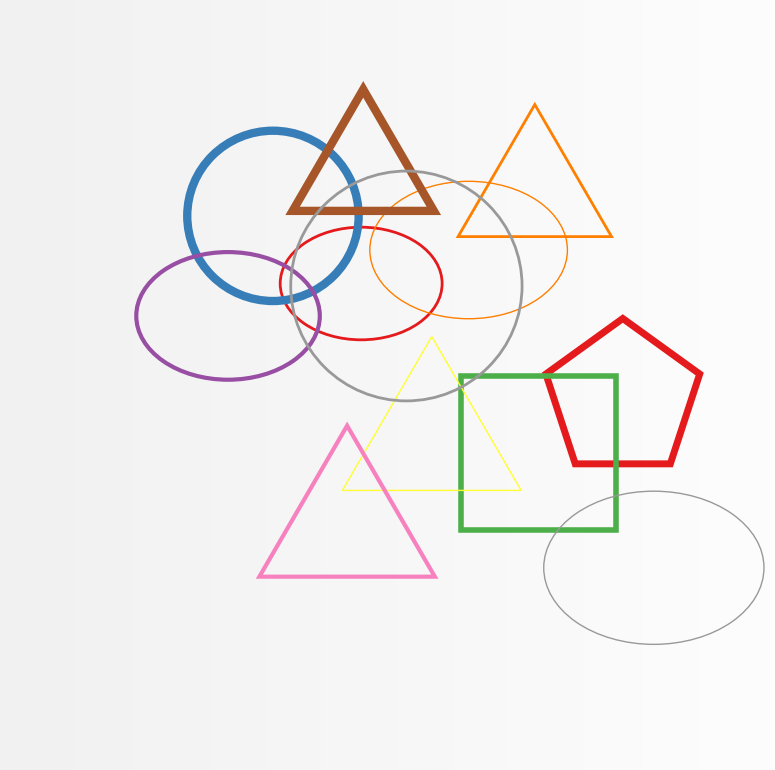[{"shape": "oval", "thickness": 1, "radius": 0.52, "center": [0.466, 0.632]}, {"shape": "pentagon", "thickness": 2.5, "radius": 0.52, "center": [0.804, 0.482]}, {"shape": "circle", "thickness": 3, "radius": 0.55, "center": [0.352, 0.72]}, {"shape": "square", "thickness": 2, "radius": 0.5, "center": [0.695, 0.412]}, {"shape": "oval", "thickness": 1.5, "radius": 0.59, "center": [0.294, 0.59]}, {"shape": "triangle", "thickness": 1, "radius": 0.57, "center": [0.69, 0.75]}, {"shape": "oval", "thickness": 0.5, "radius": 0.64, "center": [0.605, 0.675]}, {"shape": "triangle", "thickness": 0.5, "radius": 0.67, "center": [0.557, 0.43]}, {"shape": "triangle", "thickness": 3, "radius": 0.53, "center": [0.469, 0.779]}, {"shape": "triangle", "thickness": 1.5, "radius": 0.65, "center": [0.448, 0.316]}, {"shape": "oval", "thickness": 0.5, "radius": 0.71, "center": [0.844, 0.263]}, {"shape": "circle", "thickness": 1, "radius": 0.75, "center": [0.524, 0.629]}]